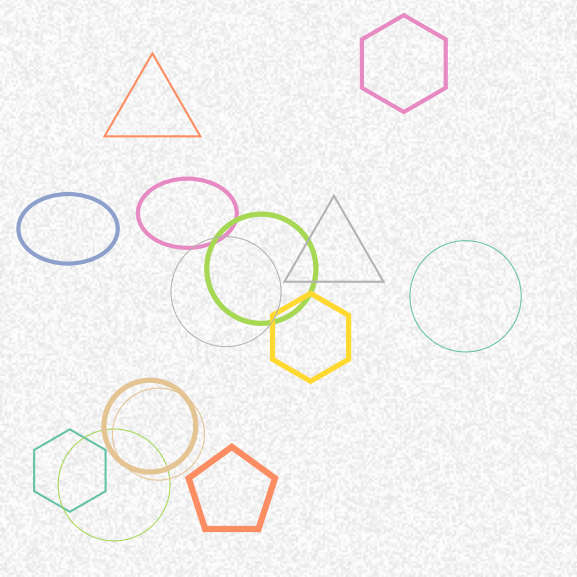[{"shape": "hexagon", "thickness": 1, "radius": 0.36, "center": [0.121, 0.184]}, {"shape": "circle", "thickness": 0.5, "radius": 0.48, "center": [0.806, 0.486]}, {"shape": "triangle", "thickness": 1, "radius": 0.48, "center": [0.264, 0.811]}, {"shape": "pentagon", "thickness": 3, "radius": 0.39, "center": [0.401, 0.147]}, {"shape": "oval", "thickness": 2, "radius": 0.43, "center": [0.118, 0.603]}, {"shape": "hexagon", "thickness": 2, "radius": 0.42, "center": [0.699, 0.889]}, {"shape": "oval", "thickness": 2, "radius": 0.43, "center": [0.324, 0.63]}, {"shape": "circle", "thickness": 2.5, "radius": 0.47, "center": [0.453, 0.534]}, {"shape": "circle", "thickness": 0.5, "radius": 0.48, "center": [0.197, 0.159]}, {"shape": "hexagon", "thickness": 2.5, "radius": 0.38, "center": [0.538, 0.415]}, {"shape": "circle", "thickness": 0.5, "radius": 0.4, "center": [0.274, 0.247]}, {"shape": "circle", "thickness": 2.5, "radius": 0.4, "center": [0.26, 0.261]}, {"shape": "triangle", "thickness": 1, "radius": 0.5, "center": [0.578, 0.561]}, {"shape": "circle", "thickness": 0.5, "radius": 0.48, "center": [0.391, 0.494]}]